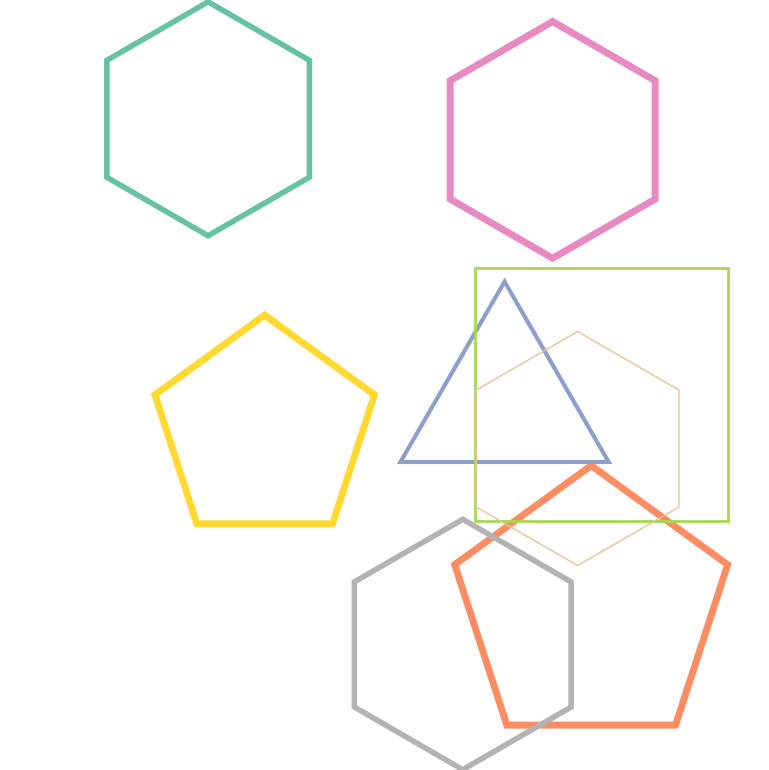[{"shape": "hexagon", "thickness": 2, "radius": 0.76, "center": [0.27, 0.846]}, {"shape": "pentagon", "thickness": 2.5, "radius": 0.93, "center": [0.768, 0.209]}, {"shape": "triangle", "thickness": 1.5, "radius": 0.78, "center": [0.655, 0.478]}, {"shape": "hexagon", "thickness": 2.5, "radius": 0.77, "center": [0.718, 0.818]}, {"shape": "square", "thickness": 1, "radius": 0.82, "center": [0.781, 0.488]}, {"shape": "pentagon", "thickness": 2.5, "radius": 0.75, "center": [0.344, 0.441]}, {"shape": "hexagon", "thickness": 0.5, "radius": 0.76, "center": [0.75, 0.418]}, {"shape": "hexagon", "thickness": 2, "radius": 0.81, "center": [0.601, 0.163]}]